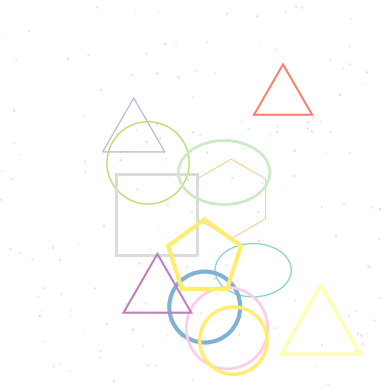[{"shape": "oval", "thickness": 1, "radius": 0.49, "center": [0.658, 0.298]}, {"shape": "triangle", "thickness": 2.5, "radius": 0.59, "center": [0.833, 0.14]}, {"shape": "triangle", "thickness": 1, "radius": 0.47, "center": [0.347, 0.652]}, {"shape": "triangle", "thickness": 1.5, "radius": 0.44, "center": [0.735, 0.746]}, {"shape": "circle", "thickness": 3, "radius": 0.46, "center": [0.532, 0.202]}, {"shape": "hexagon", "thickness": 0.5, "radius": 0.52, "center": [0.601, 0.483]}, {"shape": "circle", "thickness": 1, "radius": 0.53, "center": [0.384, 0.577]}, {"shape": "circle", "thickness": 2, "radius": 0.53, "center": [0.59, 0.148]}, {"shape": "square", "thickness": 2, "radius": 0.52, "center": [0.406, 0.443]}, {"shape": "triangle", "thickness": 1.5, "radius": 0.51, "center": [0.409, 0.239]}, {"shape": "oval", "thickness": 2, "radius": 0.59, "center": [0.582, 0.552]}, {"shape": "circle", "thickness": 2.5, "radius": 0.44, "center": [0.606, 0.115]}, {"shape": "pentagon", "thickness": 3, "radius": 0.5, "center": [0.531, 0.33]}]